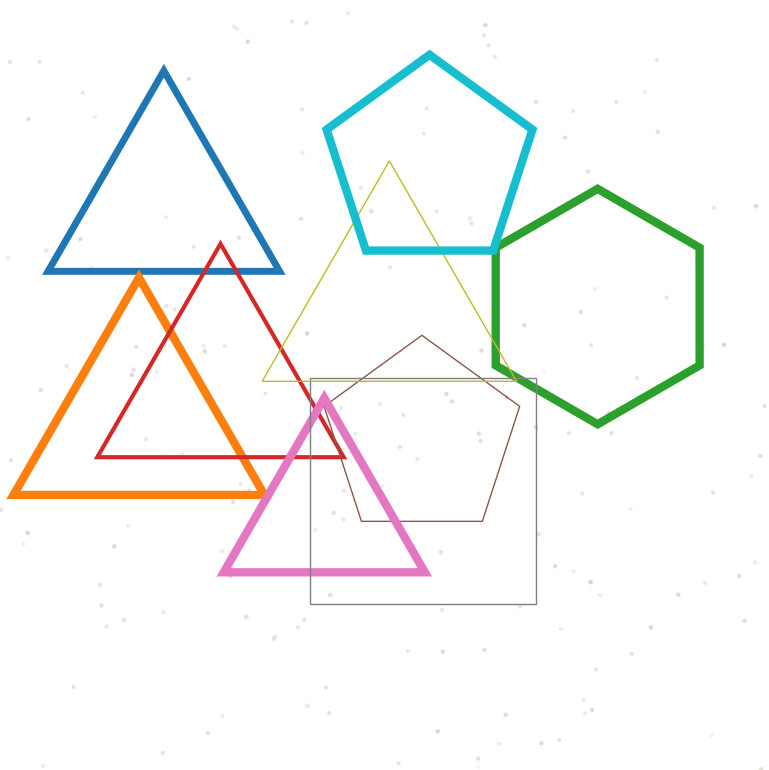[{"shape": "triangle", "thickness": 2.5, "radius": 0.87, "center": [0.213, 0.734]}, {"shape": "triangle", "thickness": 3, "radius": 0.94, "center": [0.18, 0.451]}, {"shape": "hexagon", "thickness": 3, "radius": 0.76, "center": [0.776, 0.602]}, {"shape": "triangle", "thickness": 1.5, "radius": 0.92, "center": [0.286, 0.499]}, {"shape": "pentagon", "thickness": 0.5, "radius": 0.67, "center": [0.548, 0.431]}, {"shape": "triangle", "thickness": 3, "radius": 0.75, "center": [0.421, 0.332]}, {"shape": "square", "thickness": 0.5, "radius": 0.73, "center": [0.549, 0.362]}, {"shape": "triangle", "thickness": 0.5, "radius": 0.95, "center": [0.506, 0.6]}, {"shape": "pentagon", "thickness": 3, "radius": 0.7, "center": [0.558, 0.788]}]